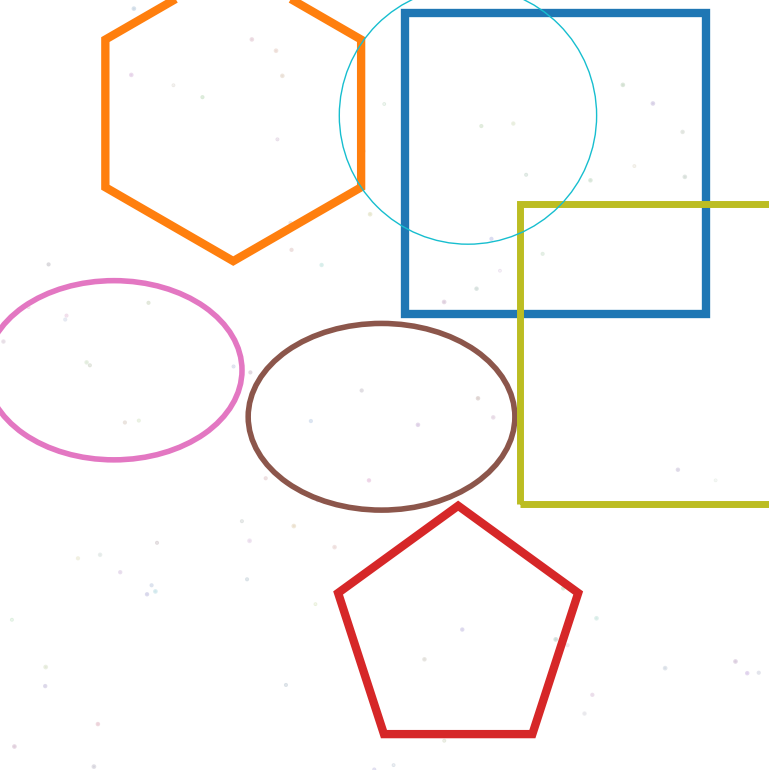[{"shape": "square", "thickness": 3, "radius": 0.98, "center": [0.721, 0.788]}, {"shape": "hexagon", "thickness": 3, "radius": 0.96, "center": [0.303, 0.853]}, {"shape": "pentagon", "thickness": 3, "radius": 0.82, "center": [0.595, 0.179]}, {"shape": "oval", "thickness": 2, "radius": 0.87, "center": [0.495, 0.459]}, {"shape": "oval", "thickness": 2, "radius": 0.83, "center": [0.148, 0.519]}, {"shape": "square", "thickness": 2.5, "radius": 0.97, "center": [0.87, 0.54]}, {"shape": "circle", "thickness": 0.5, "radius": 0.84, "center": [0.608, 0.85]}]